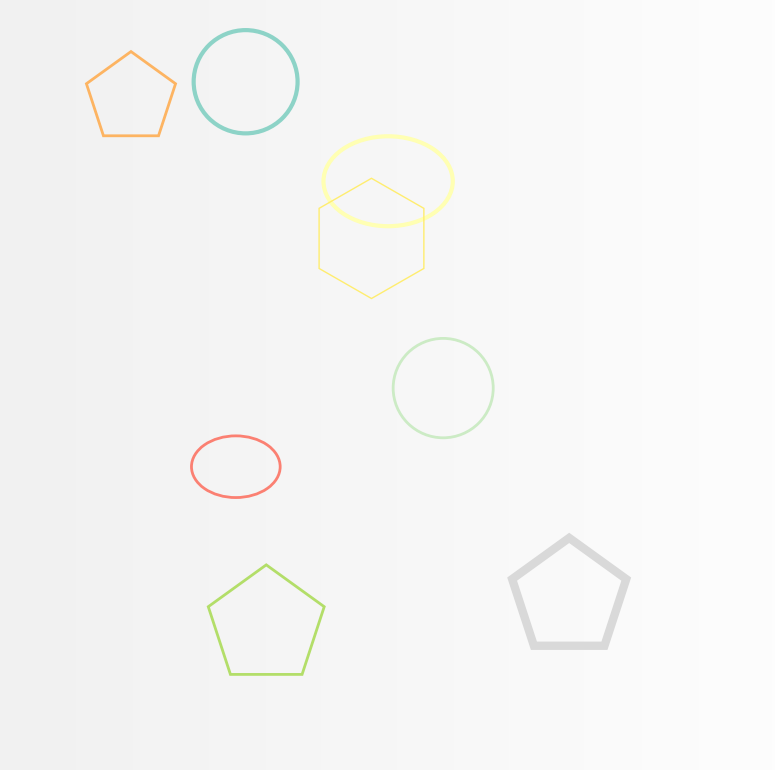[{"shape": "circle", "thickness": 1.5, "radius": 0.34, "center": [0.317, 0.894]}, {"shape": "oval", "thickness": 1.5, "radius": 0.42, "center": [0.501, 0.765]}, {"shape": "oval", "thickness": 1, "radius": 0.29, "center": [0.304, 0.394]}, {"shape": "pentagon", "thickness": 1, "radius": 0.3, "center": [0.169, 0.873]}, {"shape": "pentagon", "thickness": 1, "radius": 0.39, "center": [0.344, 0.188]}, {"shape": "pentagon", "thickness": 3, "radius": 0.39, "center": [0.734, 0.224]}, {"shape": "circle", "thickness": 1, "radius": 0.32, "center": [0.572, 0.496]}, {"shape": "hexagon", "thickness": 0.5, "radius": 0.39, "center": [0.479, 0.69]}]